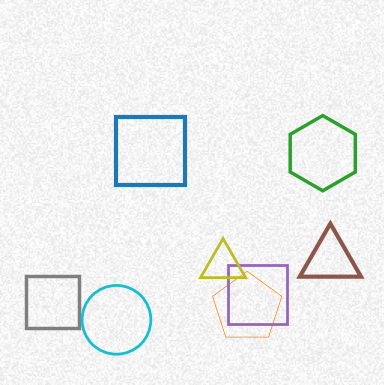[{"shape": "square", "thickness": 3, "radius": 0.44, "center": [0.391, 0.609]}, {"shape": "pentagon", "thickness": 0.5, "radius": 0.47, "center": [0.642, 0.201]}, {"shape": "hexagon", "thickness": 2.5, "radius": 0.49, "center": [0.838, 0.602]}, {"shape": "square", "thickness": 2, "radius": 0.38, "center": [0.668, 0.235]}, {"shape": "triangle", "thickness": 3, "radius": 0.46, "center": [0.858, 0.327]}, {"shape": "square", "thickness": 2.5, "radius": 0.34, "center": [0.136, 0.215]}, {"shape": "triangle", "thickness": 2, "radius": 0.34, "center": [0.579, 0.313]}, {"shape": "circle", "thickness": 2, "radius": 0.45, "center": [0.303, 0.169]}]